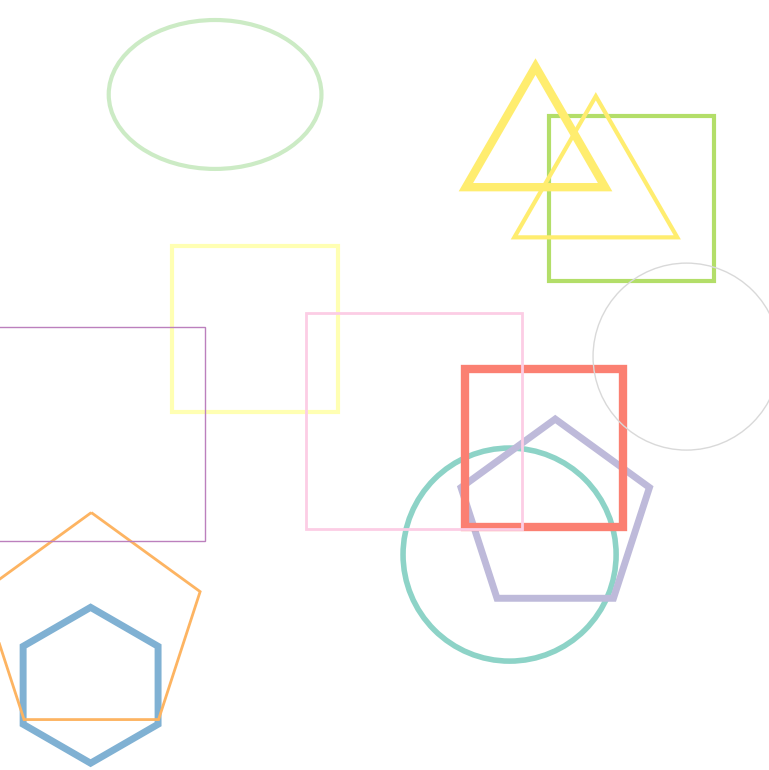[{"shape": "circle", "thickness": 2, "radius": 0.69, "center": [0.662, 0.28]}, {"shape": "square", "thickness": 1.5, "radius": 0.54, "center": [0.332, 0.573]}, {"shape": "pentagon", "thickness": 2.5, "radius": 0.64, "center": [0.721, 0.327]}, {"shape": "square", "thickness": 3, "radius": 0.51, "center": [0.706, 0.418]}, {"shape": "hexagon", "thickness": 2.5, "radius": 0.51, "center": [0.118, 0.11]}, {"shape": "pentagon", "thickness": 1, "radius": 0.74, "center": [0.119, 0.186]}, {"shape": "square", "thickness": 1.5, "radius": 0.54, "center": [0.82, 0.742]}, {"shape": "square", "thickness": 1, "radius": 0.7, "center": [0.538, 0.453]}, {"shape": "circle", "thickness": 0.5, "radius": 0.61, "center": [0.892, 0.537]}, {"shape": "square", "thickness": 0.5, "radius": 0.7, "center": [0.127, 0.436]}, {"shape": "oval", "thickness": 1.5, "radius": 0.69, "center": [0.279, 0.877]}, {"shape": "triangle", "thickness": 3, "radius": 0.52, "center": [0.695, 0.809]}, {"shape": "triangle", "thickness": 1.5, "radius": 0.61, "center": [0.774, 0.753]}]